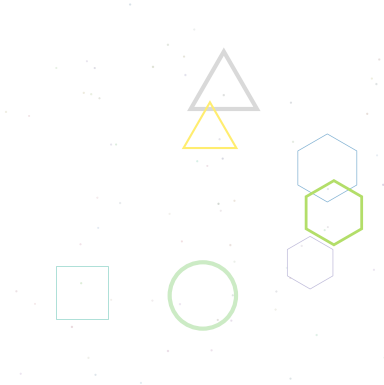[{"shape": "square", "thickness": 0.5, "radius": 0.34, "center": [0.213, 0.241]}, {"shape": "hexagon", "thickness": 0.5, "radius": 0.34, "center": [0.806, 0.318]}, {"shape": "hexagon", "thickness": 0.5, "radius": 0.44, "center": [0.85, 0.564]}, {"shape": "hexagon", "thickness": 2, "radius": 0.42, "center": [0.867, 0.447]}, {"shape": "triangle", "thickness": 3, "radius": 0.5, "center": [0.581, 0.767]}, {"shape": "circle", "thickness": 3, "radius": 0.43, "center": [0.527, 0.233]}, {"shape": "triangle", "thickness": 1.5, "radius": 0.4, "center": [0.545, 0.655]}]